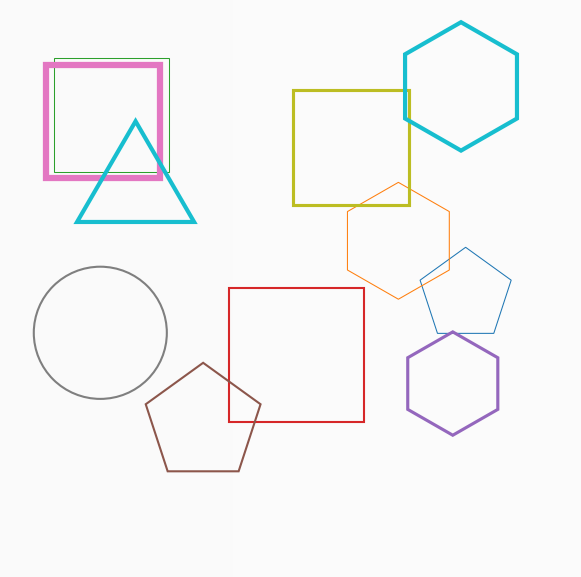[{"shape": "pentagon", "thickness": 0.5, "radius": 0.41, "center": [0.801, 0.489]}, {"shape": "hexagon", "thickness": 0.5, "radius": 0.51, "center": [0.685, 0.582]}, {"shape": "square", "thickness": 0.5, "radius": 0.49, "center": [0.192, 0.8]}, {"shape": "square", "thickness": 1, "radius": 0.58, "center": [0.51, 0.384]}, {"shape": "hexagon", "thickness": 1.5, "radius": 0.45, "center": [0.779, 0.335]}, {"shape": "pentagon", "thickness": 1, "radius": 0.52, "center": [0.349, 0.267]}, {"shape": "square", "thickness": 3, "radius": 0.49, "center": [0.178, 0.788]}, {"shape": "circle", "thickness": 1, "radius": 0.57, "center": [0.173, 0.423]}, {"shape": "square", "thickness": 1.5, "radius": 0.5, "center": [0.603, 0.744]}, {"shape": "triangle", "thickness": 2, "radius": 0.58, "center": [0.233, 0.673]}, {"shape": "hexagon", "thickness": 2, "radius": 0.56, "center": [0.793, 0.85]}]